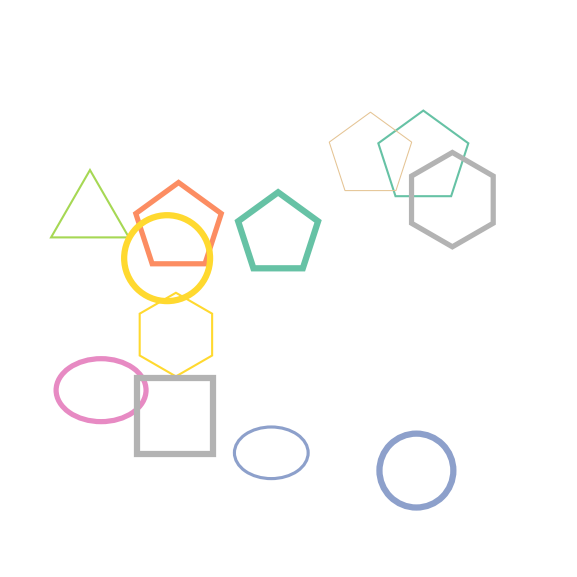[{"shape": "pentagon", "thickness": 3, "radius": 0.36, "center": [0.482, 0.593]}, {"shape": "pentagon", "thickness": 1, "radius": 0.41, "center": [0.733, 0.726]}, {"shape": "pentagon", "thickness": 2.5, "radius": 0.39, "center": [0.309, 0.605]}, {"shape": "oval", "thickness": 1.5, "radius": 0.32, "center": [0.47, 0.215]}, {"shape": "circle", "thickness": 3, "radius": 0.32, "center": [0.721, 0.184]}, {"shape": "oval", "thickness": 2.5, "radius": 0.39, "center": [0.175, 0.324]}, {"shape": "triangle", "thickness": 1, "radius": 0.39, "center": [0.156, 0.627]}, {"shape": "hexagon", "thickness": 1, "radius": 0.36, "center": [0.305, 0.42]}, {"shape": "circle", "thickness": 3, "radius": 0.37, "center": [0.289, 0.552]}, {"shape": "pentagon", "thickness": 0.5, "radius": 0.38, "center": [0.642, 0.73]}, {"shape": "square", "thickness": 3, "radius": 0.33, "center": [0.302, 0.278]}, {"shape": "hexagon", "thickness": 2.5, "radius": 0.41, "center": [0.783, 0.653]}]